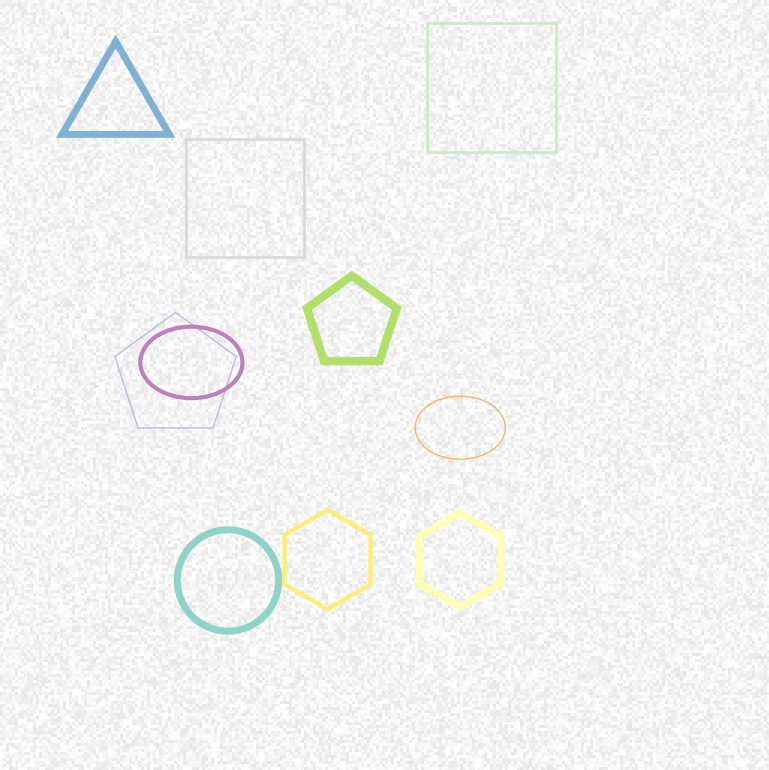[{"shape": "circle", "thickness": 2.5, "radius": 0.33, "center": [0.296, 0.246]}, {"shape": "hexagon", "thickness": 2.5, "radius": 0.31, "center": [0.598, 0.273]}, {"shape": "pentagon", "thickness": 0.5, "radius": 0.41, "center": [0.228, 0.511]}, {"shape": "triangle", "thickness": 2.5, "radius": 0.4, "center": [0.15, 0.866]}, {"shape": "oval", "thickness": 0.5, "radius": 0.29, "center": [0.598, 0.445]}, {"shape": "pentagon", "thickness": 3, "radius": 0.31, "center": [0.457, 0.581]}, {"shape": "square", "thickness": 1, "radius": 0.38, "center": [0.318, 0.742]}, {"shape": "oval", "thickness": 1.5, "radius": 0.33, "center": [0.249, 0.529]}, {"shape": "square", "thickness": 1, "radius": 0.42, "center": [0.639, 0.886]}, {"shape": "hexagon", "thickness": 1.5, "radius": 0.32, "center": [0.425, 0.273]}]